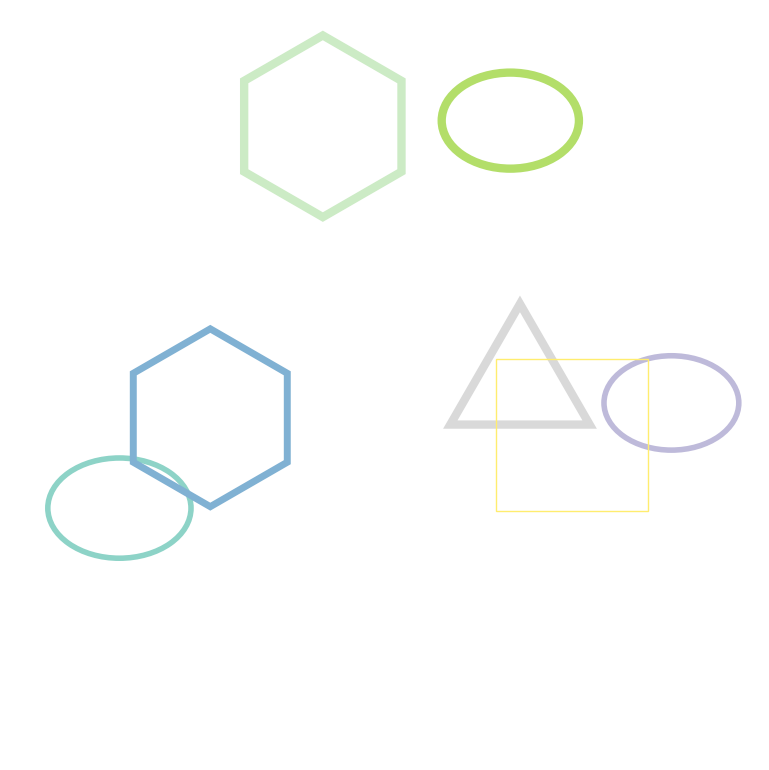[{"shape": "oval", "thickness": 2, "radius": 0.46, "center": [0.155, 0.34]}, {"shape": "oval", "thickness": 2, "radius": 0.44, "center": [0.872, 0.477]}, {"shape": "hexagon", "thickness": 2.5, "radius": 0.58, "center": [0.273, 0.457]}, {"shape": "oval", "thickness": 3, "radius": 0.45, "center": [0.663, 0.843]}, {"shape": "triangle", "thickness": 3, "radius": 0.52, "center": [0.675, 0.501]}, {"shape": "hexagon", "thickness": 3, "radius": 0.59, "center": [0.419, 0.836]}, {"shape": "square", "thickness": 0.5, "radius": 0.49, "center": [0.743, 0.435]}]